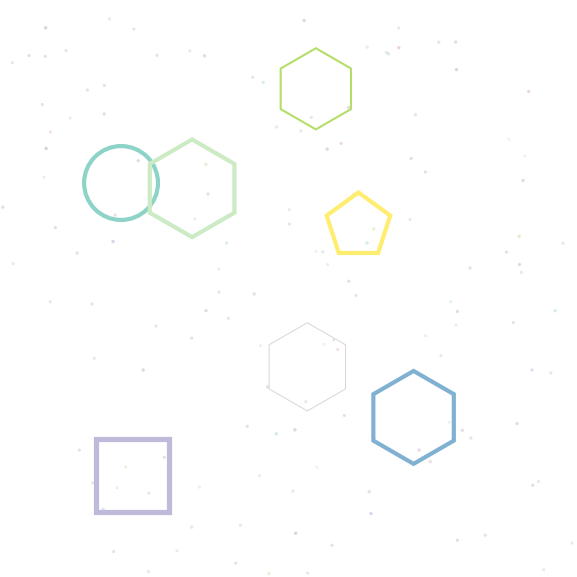[{"shape": "circle", "thickness": 2, "radius": 0.32, "center": [0.21, 0.682]}, {"shape": "square", "thickness": 2.5, "radius": 0.32, "center": [0.229, 0.176]}, {"shape": "hexagon", "thickness": 2, "radius": 0.4, "center": [0.716, 0.276]}, {"shape": "hexagon", "thickness": 1, "radius": 0.35, "center": [0.547, 0.845]}, {"shape": "hexagon", "thickness": 0.5, "radius": 0.38, "center": [0.532, 0.364]}, {"shape": "hexagon", "thickness": 2, "radius": 0.42, "center": [0.333, 0.673]}, {"shape": "pentagon", "thickness": 2, "radius": 0.29, "center": [0.621, 0.608]}]